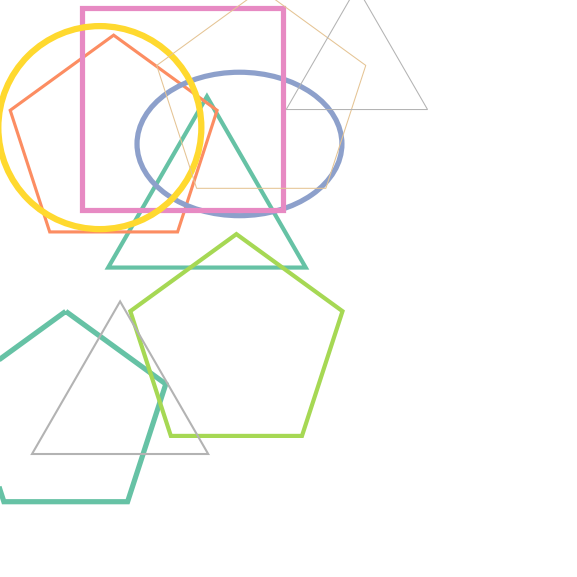[{"shape": "triangle", "thickness": 2, "radius": 0.99, "center": [0.358, 0.635]}, {"shape": "pentagon", "thickness": 2.5, "radius": 0.91, "center": [0.114, 0.278]}, {"shape": "pentagon", "thickness": 1.5, "radius": 0.94, "center": [0.197, 0.75]}, {"shape": "oval", "thickness": 2.5, "radius": 0.89, "center": [0.415, 0.75]}, {"shape": "square", "thickness": 2.5, "radius": 0.87, "center": [0.316, 0.811]}, {"shape": "pentagon", "thickness": 2, "radius": 0.97, "center": [0.409, 0.401]}, {"shape": "circle", "thickness": 3, "radius": 0.88, "center": [0.173, 0.778]}, {"shape": "pentagon", "thickness": 0.5, "radius": 0.95, "center": [0.452, 0.827]}, {"shape": "triangle", "thickness": 1, "radius": 0.88, "center": [0.208, 0.301]}, {"shape": "triangle", "thickness": 0.5, "radius": 0.71, "center": [0.618, 0.88]}]